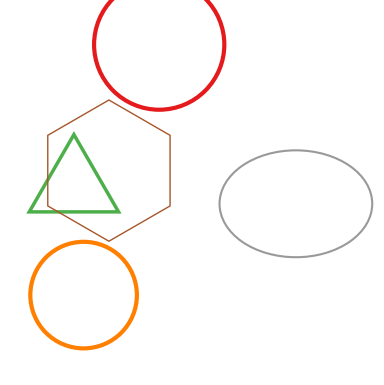[{"shape": "circle", "thickness": 3, "radius": 0.85, "center": [0.414, 0.884]}, {"shape": "triangle", "thickness": 2.5, "radius": 0.67, "center": [0.192, 0.517]}, {"shape": "circle", "thickness": 3, "radius": 0.69, "center": [0.217, 0.234]}, {"shape": "hexagon", "thickness": 1, "radius": 0.92, "center": [0.283, 0.557]}, {"shape": "oval", "thickness": 1.5, "radius": 0.99, "center": [0.769, 0.471]}]